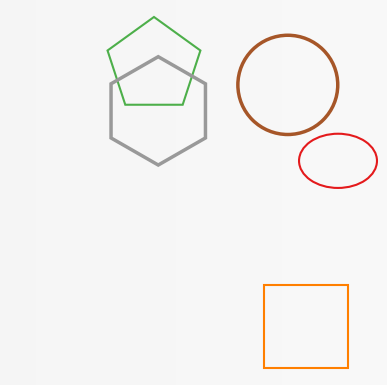[{"shape": "oval", "thickness": 1.5, "radius": 0.5, "center": [0.872, 0.582]}, {"shape": "pentagon", "thickness": 1.5, "radius": 0.63, "center": [0.397, 0.83]}, {"shape": "square", "thickness": 1.5, "radius": 0.54, "center": [0.789, 0.152]}, {"shape": "circle", "thickness": 2.5, "radius": 0.64, "center": [0.743, 0.78]}, {"shape": "hexagon", "thickness": 2.5, "radius": 0.7, "center": [0.408, 0.712]}]